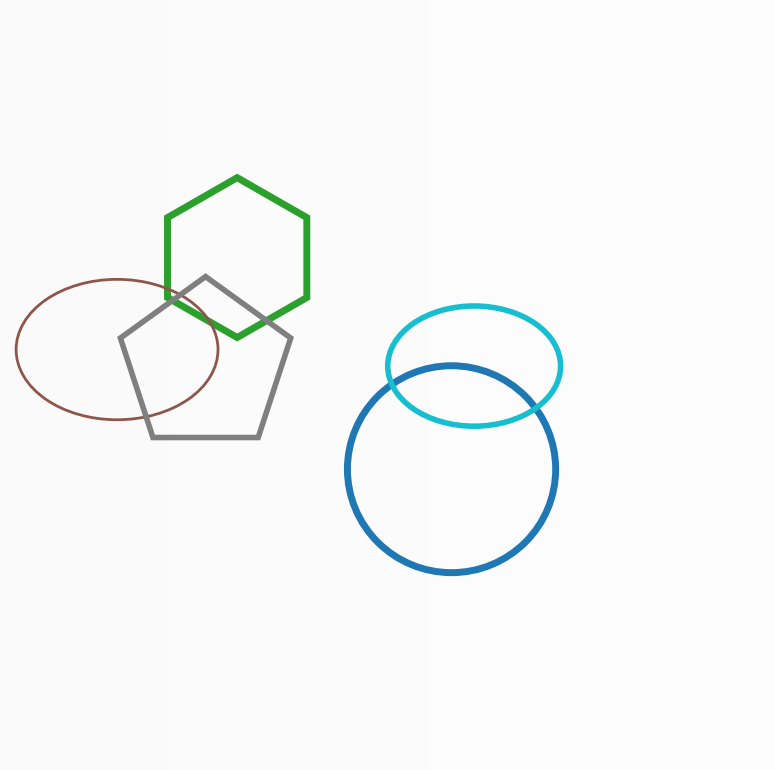[{"shape": "circle", "thickness": 2.5, "radius": 0.67, "center": [0.583, 0.391]}, {"shape": "hexagon", "thickness": 2.5, "radius": 0.52, "center": [0.306, 0.665]}, {"shape": "oval", "thickness": 1, "radius": 0.65, "center": [0.151, 0.546]}, {"shape": "pentagon", "thickness": 2, "radius": 0.58, "center": [0.265, 0.525]}, {"shape": "oval", "thickness": 2, "radius": 0.56, "center": [0.612, 0.525]}]